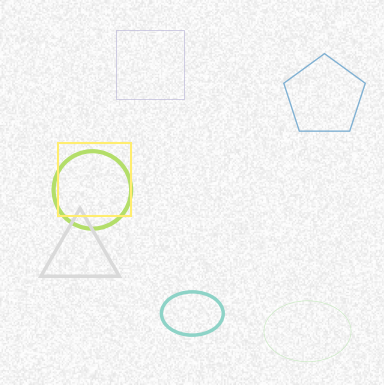[{"shape": "oval", "thickness": 2.5, "radius": 0.4, "center": [0.499, 0.186]}, {"shape": "square", "thickness": 0.5, "radius": 0.44, "center": [0.39, 0.832]}, {"shape": "pentagon", "thickness": 1, "radius": 0.56, "center": [0.843, 0.749]}, {"shape": "circle", "thickness": 3, "radius": 0.5, "center": [0.24, 0.507]}, {"shape": "triangle", "thickness": 2.5, "radius": 0.59, "center": [0.208, 0.341]}, {"shape": "oval", "thickness": 0.5, "radius": 0.57, "center": [0.799, 0.14]}, {"shape": "square", "thickness": 1.5, "radius": 0.48, "center": [0.246, 0.534]}]